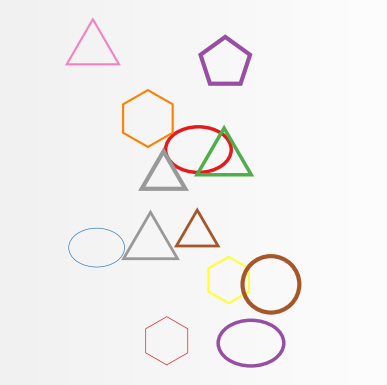[{"shape": "oval", "thickness": 2.5, "radius": 0.42, "center": [0.512, 0.611]}, {"shape": "hexagon", "thickness": 0.5, "radius": 0.31, "center": [0.43, 0.115]}, {"shape": "oval", "thickness": 0.5, "radius": 0.36, "center": [0.249, 0.357]}, {"shape": "triangle", "thickness": 2.5, "radius": 0.4, "center": [0.578, 0.586]}, {"shape": "pentagon", "thickness": 3, "radius": 0.34, "center": [0.581, 0.837]}, {"shape": "oval", "thickness": 2.5, "radius": 0.42, "center": [0.648, 0.109]}, {"shape": "hexagon", "thickness": 1.5, "radius": 0.37, "center": [0.382, 0.692]}, {"shape": "hexagon", "thickness": 1.5, "radius": 0.3, "center": [0.59, 0.273]}, {"shape": "triangle", "thickness": 2, "radius": 0.31, "center": [0.509, 0.392]}, {"shape": "circle", "thickness": 3, "radius": 0.37, "center": [0.699, 0.261]}, {"shape": "triangle", "thickness": 1.5, "radius": 0.39, "center": [0.24, 0.872]}, {"shape": "triangle", "thickness": 2, "radius": 0.4, "center": [0.388, 0.368]}, {"shape": "triangle", "thickness": 3, "radius": 0.32, "center": [0.422, 0.542]}]